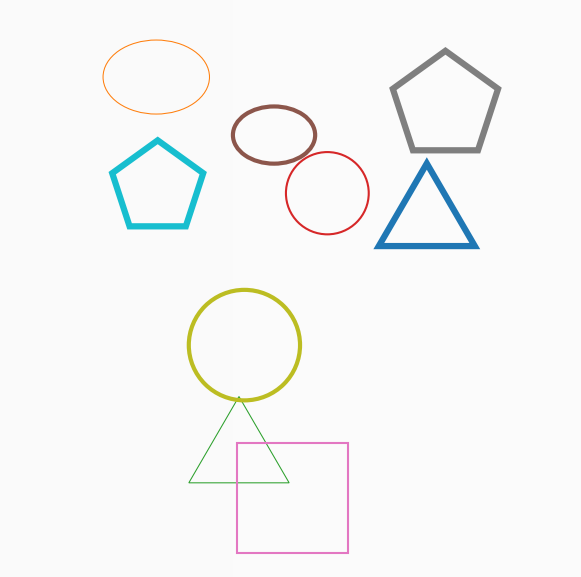[{"shape": "triangle", "thickness": 3, "radius": 0.48, "center": [0.734, 0.621]}, {"shape": "oval", "thickness": 0.5, "radius": 0.46, "center": [0.269, 0.866]}, {"shape": "triangle", "thickness": 0.5, "radius": 0.5, "center": [0.411, 0.213]}, {"shape": "circle", "thickness": 1, "radius": 0.36, "center": [0.563, 0.665]}, {"shape": "oval", "thickness": 2, "radius": 0.35, "center": [0.471, 0.765]}, {"shape": "square", "thickness": 1, "radius": 0.48, "center": [0.504, 0.136]}, {"shape": "pentagon", "thickness": 3, "radius": 0.48, "center": [0.766, 0.816]}, {"shape": "circle", "thickness": 2, "radius": 0.48, "center": [0.421, 0.402]}, {"shape": "pentagon", "thickness": 3, "radius": 0.41, "center": [0.271, 0.674]}]